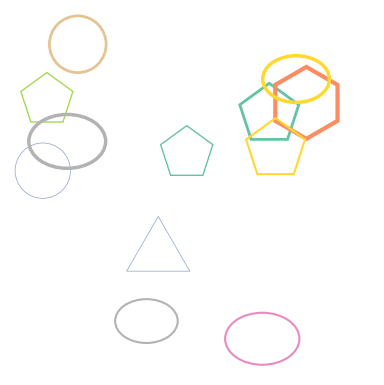[{"shape": "pentagon", "thickness": 1, "radius": 0.36, "center": [0.485, 0.602]}, {"shape": "pentagon", "thickness": 2, "radius": 0.4, "center": [0.699, 0.703]}, {"shape": "hexagon", "thickness": 3, "radius": 0.47, "center": [0.796, 0.733]}, {"shape": "circle", "thickness": 0.5, "radius": 0.36, "center": [0.111, 0.557]}, {"shape": "triangle", "thickness": 0.5, "radius": 0.47, "center": [0.411, 0.343]}, {"shape": "oval", "thickness": 1.5, "radius": 0.48, "center": [0.681, 0.12]}, {"shape": "pentagon", "thickness": 1, "radius": 0.35, "center": [0.122, 0.741]}, {"shape": "pentagon", "thickness": 1.5, "radius": 0.4, "center": [0.716, 0.613]}, {"shape": "oval", "thickness": 2.5, "radius": 0.43, "center": [0.769, 0.795]}, {"shape": "circle", "thickness": 2, "radius": 0.37, "center": [0.202, 0.885]}, {"shape": "oval", "thickness": 1.5, "radius": 0.41, "center": [0.38, 0.166]}, {"shape": "oval", "thickness": 2.5, "radius": 0.5, "center": [0.175, 0.633]}]